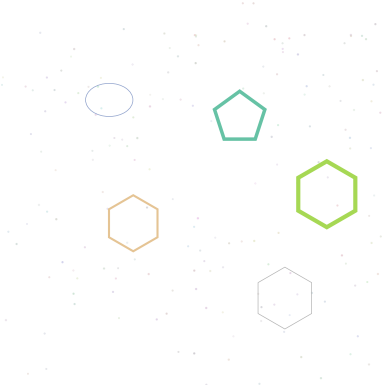[{"shape": "pentagon", "thickness": 2.5, "radius": 0.34, "center": [0.623, 0.694]}, {"shape": "oval", "thickness": 0.5, "radius": 0.31, "center": [0.284, 0.74]}, {"shape": "hexagon", "thickness": 3, "radius": 0.43, "center": [0.849, 0.496]}, {"shape": "hexagon", "thickness": 1.5, "radius": 0.36, "center": [0.346, 0.42]}, {"shape": "hexagon", "thickness": 0.5, "radius": 0.4, "center": [0.74, 0.226]}]